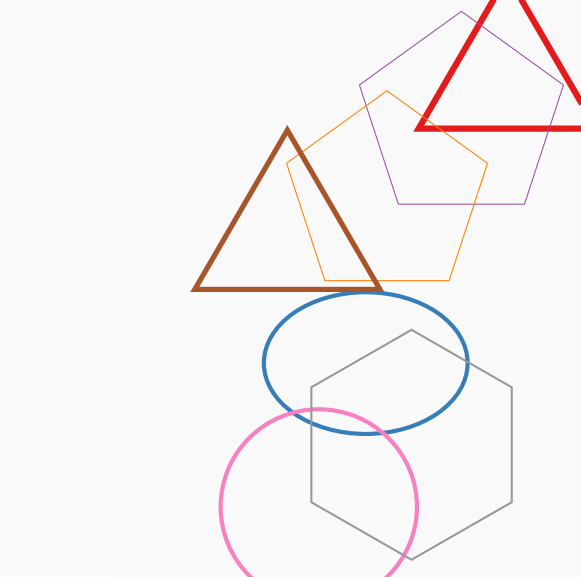[{"shape": "triangle", "thickness": 3, "radius": 0.88, "center": [0.873, 0.865]}, {"shape": "oval", "thickness": 2, "radius": 0.88, "center": [0.629, 0.37]}, {"shape": "pentagon", "thickness": 0.5, "radius": 0.92, "center": [0.794, 0.795]}, {"shape": "pentagon", "thickness": 0.5, "radius": 0.91, "center": [0.666, 0.66]}, {"shape": "triangle", "thickness": 2.5, "radius": 0.92, "center": [0.494, 0.59]}, {"shape": "circle", "thickness": 2, "radius": 0.84, "center": [0.548, 0.122]}, {"shape": "hexagon", "thickness": 1, "radius": 1.0, "center": [0.708, 0.229]}]